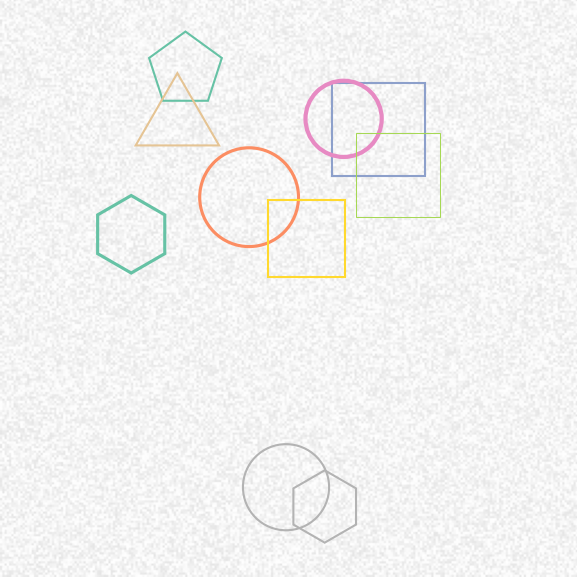[{"shape": "hexagon", "thickness": 1.5, "radius": 0.34, "center": [0.227, 0.593]}, {"shape": "pentagon", "thickness": 1, "radius": 0.33, "center": [0.321, 0.878]}, {"shape": "circle", "thickness": 1.5, "radius": 0.43, "center": [0.431, 0.658]}, {"shape": "square", "thickness": 1, "radius": 0.4, "center": [0.656, 0.775]}, {"shape": "circle", "thickness": 2, "radius": 0.33, "center": [0.595, 0.793]}, {"shape": "square", "thickness": 0.5, "radius": 0.36, "center": [0.69, 0.696]}, {"shape": "square", "thickness": 1, "radius": 0.33, "center": [0.531, 0.587]}, {"shape": "triangle", "thickness": 1, "radius": 0.42, "center": [0.307, 0.789]}, {"shape": "hexagon", "thickness": 1, "radius": 0.31, "center": [0.562, 0.122]}, {"shape": "circle", "thickness": 1, "radius": 0.37, "center": [0.495, 0.155]}]